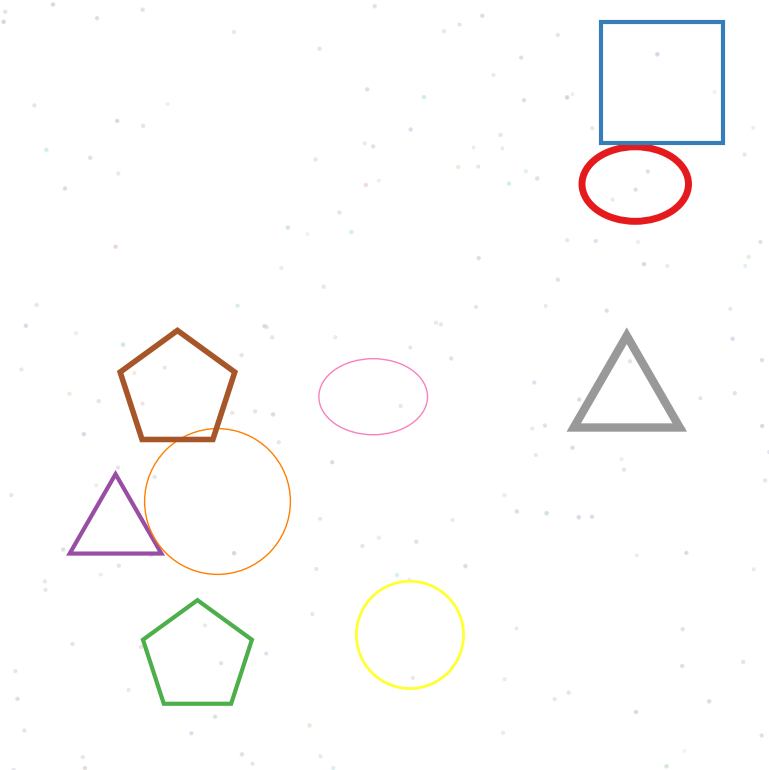[{"shape": "oval", "thickness": 2.5, "radius": 0.35, "center": [0.825, 0.761]}, {"shape": "square", "thickness": 1.5, "radius": 0.39, "center": [0.86, 0.893]}, {"shape": "pentagon", "thickness": 1.5, "radius": 0.37, "center": [0.256, 0.146]}, {"shape": "triangle", "thickness": 1.5, "radius": 0.34, "center": [0.15, 0.315]}, {"shape": "circle", "thickness": 0.5, "radius": 0.47, "center": [0.282, 0.349]}, {"shape": "circle", "thickness": 1, "radius": 0.35, "center": [0.532, 0.175]}, {"shape": "pentagon", "thickness": 2, "radius": 0.39, "center": [0.23, 0.493]}, {"shape": "oval", "thickness": 0.5, "radius": 0.35, "center": [0.485, 0.485]}, {"shape": "triangle", "thickness": 3, "radius": 0.4, "center": [0.814, 0.485]}]